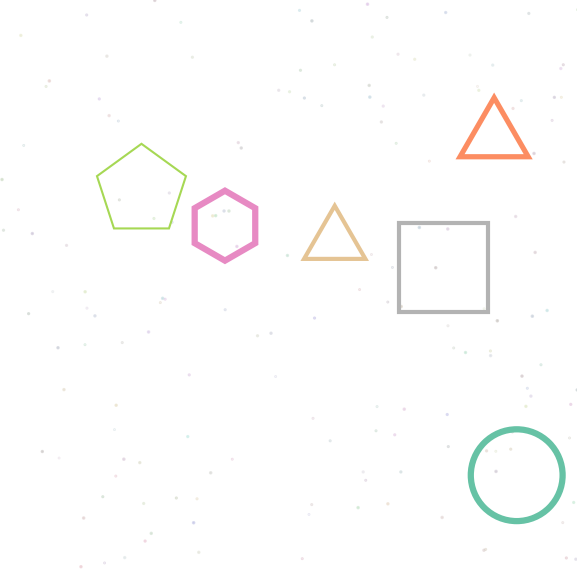[{"shape": "circle", "thickness": 3, "radius": 0.4, "center": [0.895, 0.176]}, {"shape": "triangle", "thickness": 2.5, "radius": 0.34, "center": [0.856, 0.762]}, {"shape": "hexagon", "thickness": 3, "radius": 0.3, "center": [0.39, 0.608]}, {"shape": "pentagon", "thickness": 1, "radius": 0.4, "center": [0.245, 0.669]}, {"shape": "triangle", "thickness": 2, "radius": 0.31, "center": [0.58, 0.581]}, {"shape": "square", "thickness": 2, "radius": 0.39, "center": [0.768, 0.537]}]